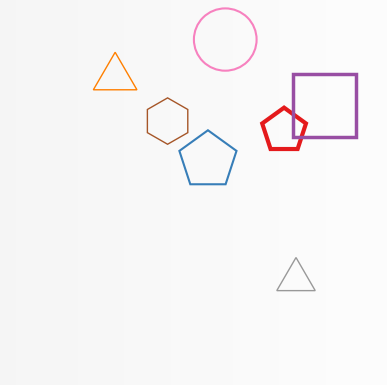[{"shape": "pentagon", "thickness": 3, "radius": 0.3, "center": [0.733, 0.661]}, {"shape": "pentagon", "thickness": 1.5, "radius": 0.39, "center": [0.537, 0.584]}, {"shape": "square", "thickness": 2.5, "radius": 0.41, "center": [0.837, 0.727]}, {"shape": "triangle", "thickness": 1, "radius": 0.32, "center": [0.297, 0.799]}, {"shape": "hexagon", "thickness": 1, "radius": 0.3, "center": [0.432, 0.686]}, {"shape": "circle", "thickness": 1.5, "radius": 0.4, "center": [0.581, 0.897]}, {"shape": "triangle", "thickness": 1, "radius": 0.29, "center": [0.764, 0.274]}]